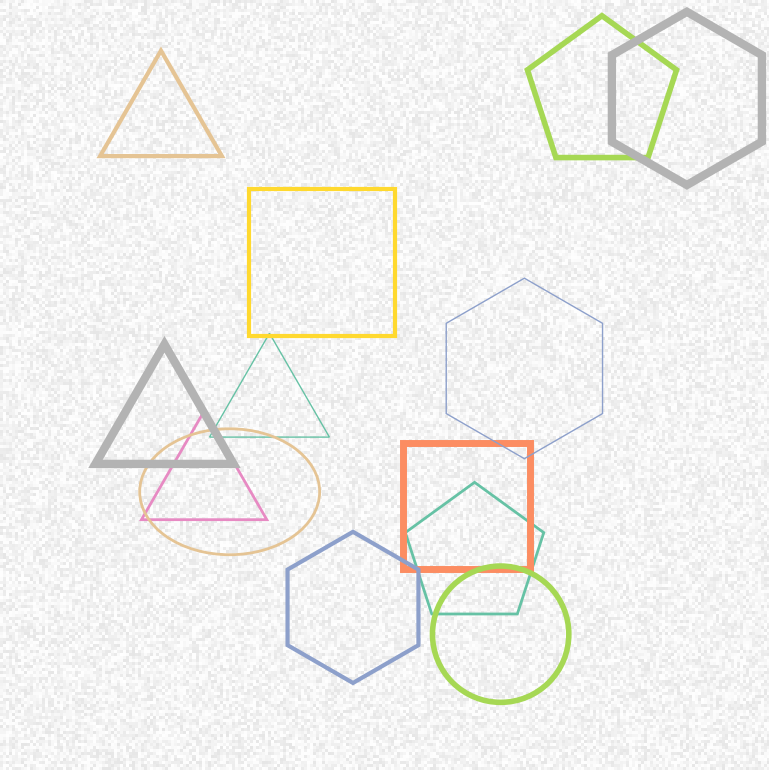[{"shape": "triangle", "thickness": 0.5, "radius": 0.45, "center": [0.35, 0.477]}, {"shape": "pentagon", "thickness": 1, "radius": 0.47, "center": [0.616, 0.279]}, {"shape": "square", "thickness": 2.5, "radius": 0.41, "center": [0.606, 0.343]}, {"shape": "hexagon", "thickness": 1.5, "radius": 0.49, "center": [0.458, 0.211]}, {"shape": "hexagon", "thickness": 0.5, "radius": 0.59, "center": [0.681, 0.522]}, {"shape": "triangle", "thickness": 1, "radius": 0.47, "center": [0.265, 0.372]}, {"shape": "pentagon", "thickness": 2, "radius": 0.51, "center": [0.782, 0.878]}, {"shape": "circle", "thickness": 2, "radius": 0.44, "center": [0.65, 0.176]}, {"shape": "square", "thickness": 1.5, "radius": 0.48, "center": [0.418, 0.659]}, {"shape": "triangle", "thickness": 1.5, "radius": 0.46, "center": [0.209, 0.843]}, {"shape": "oval", "thickness": 1, "radius": 0.58, "center": [0.298, 0.361]}, {"shape": "triangle", "thickness": 3, "radius": 0.52, "center": [0.214, 0.449]}, {"shape": "hexagon", "thickness": 3, "radius": 0.56, "center": [0.892, 0.872]}]